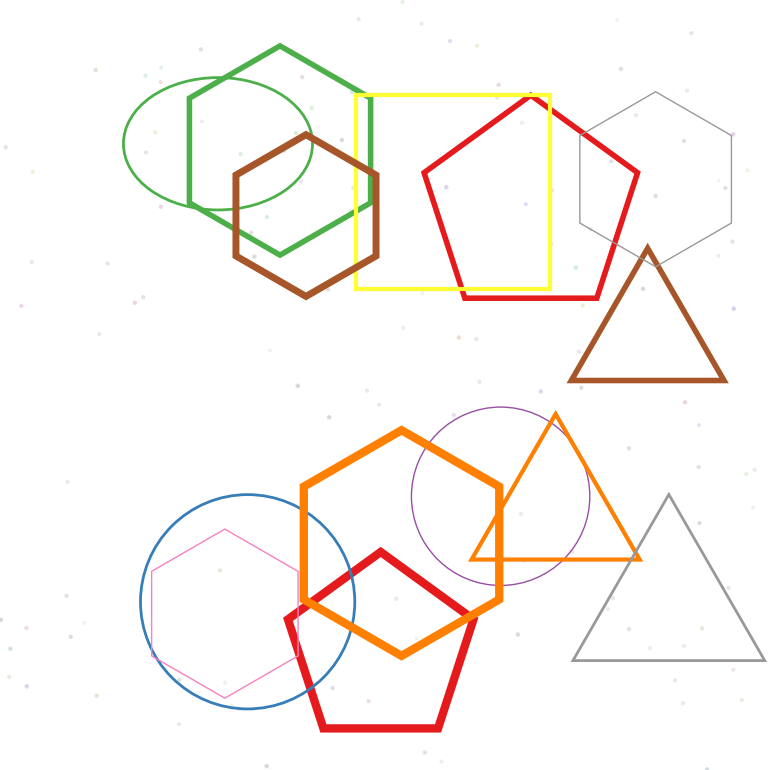[{"shape": "pentagon", "thickness": 3, "radius": 0.63, "center": [0.494, 0.157]}, {"shape": "pentagon", "thickness": 2, "radius": 0.73, "center": [0.689, 0.731]}, {"shape": "circle", "thickness": 1, "radius": 0.7, "center": [0.322, 0.218]}, {"shape": "hexagon", "thickness": 2, "radius": 0.68, "center": [0.364, 0.805]}, {"shape": "oval", "thickness": 1, "radius": 0.61, "center": [0.283, 0.813]}, {"shape": "circle", "thickness": 0.5, "radius": 0.58, "center": [0.65, 0.355]}, {"shape": "triangle", "thickness": 1.5, "radius": 0.63, "center": [0.722, 0.336]}, {"shape": "hexagon", "thickness": 3, "radius": 0.73, "center": [0.521, 0.295]}, {"shape": "square", "thickness": 1.5, "radius": 0.63, "center": [0.588, 0.751]}, {"shape": "triangle", "thickness": 2, "radius": 0.57, "center": [0.841, 0.563]}, {"shape": "hexagon", "thickness": 2.5, "radius": 0.53, "center": [0.397, 0.72]}, {"shape": "hexagon", "thickness": 0.5, "radius": 0.55, "center": [0.292, 0.203]}, {"shape": "triangle", "thickness": 1, "radius": 0.72, "center": [0.869, 0.214]}, {"shape": "hexagon", "thickness": 0.5, "radius": 0.57, "center": [0.851, 0.767]}]